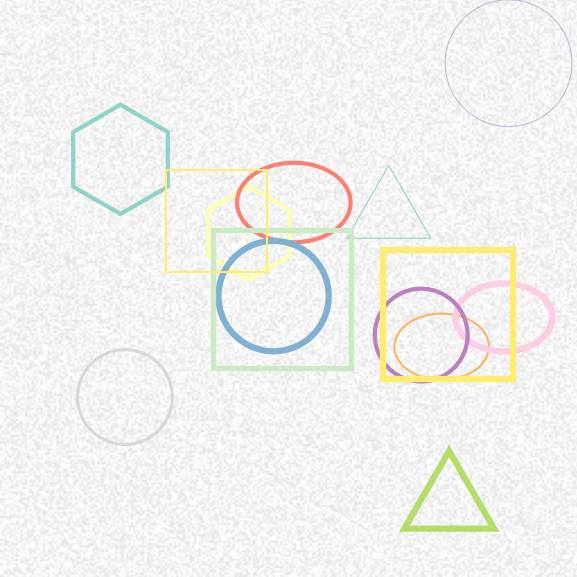[{"shape": "hexagon", "thickness": 2, "radius": 0.47, "center": [0.209, 0.723]}, {"shape": "triangle", "thickness": 0.5, "radius": 0.42, "center": [0.673, 0.629]}, {"shape": "hexagon", "thickness": 2, "radius": 0.4, "center": [0.431, 0.596]}, {"shape": "circle", "thickness": 0.5, "radius": 0.55, "center": [0.881, 0.89]}, {"shape": "oval", "thickness": 2, "radius": 0.49, "center": [0.509, 0.648]}, {"shape": "circle", "thickness": 3, "radius": 0.48, "center": [0.474, 0.486]}, {"shape": "oval", "thickness": 1, "radius": 0.41, "center": [0.765, 0.399]}, {"shape": "triangle", "thickness": 3, "radius": 0.45, "center": [0.778, 0.129]}, {"shape": "oval", "thickness": 3, "radius": 0.42, "center": [0.873, 0.45]}, {"shape": "circle", "thickness": 1.5, "radius": 0.41, "center": [0.216, 0.312]}, {"shape": "circle", "thickness": 2, "radius": 0.4, "center": [0.729, 0.419]}, {"shape": "square", "thickness": 2.5, "radius": 0.6, "center": [0.488, 0.481]}, {"shape": "square", "thickness": 3, "radius": 0.56, "center": [0.776, 0.455]}, {"shape": "square", "thickness": 1, "radius": 0.44, "center": [0.375, 0.616]}]